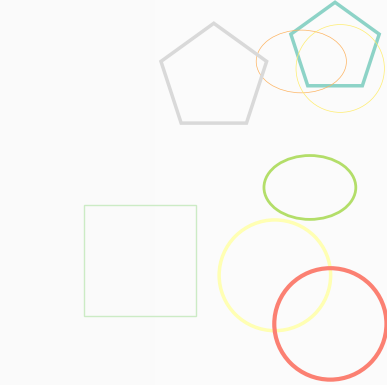[{"shape": "pentagon", "thickness": 2.5, "radius": 0.6, "center": [0.865, 0.874]}, {"shape": "circle", "thickness": 2.5, "radius": 0.72, "center": [0.709, 0.285]}, {"shape": "circle", "thickness": 3, "radius": 0.72, "center": [0.853, 0.159]}, {"shape": "oval", "thickness": 0.5, "radius": 0.58, "center": [0.778, 0.84]}, {"shape": "oval", "thickness": 2, "radius": 0.59, "center": [0.8, 0.513]}, {"shape": "pentagon", "thickness": 2.5, "radius": 0.72, "center": [0.552, 0.796]}, {"shape": "square", "thickness": 1, "radius": 0.72, "center": [0.361, 0.323]}, {"shape": "circle", "thickness": 0.5, "radius": 0.57, "center": [0.878, 0.822]}]